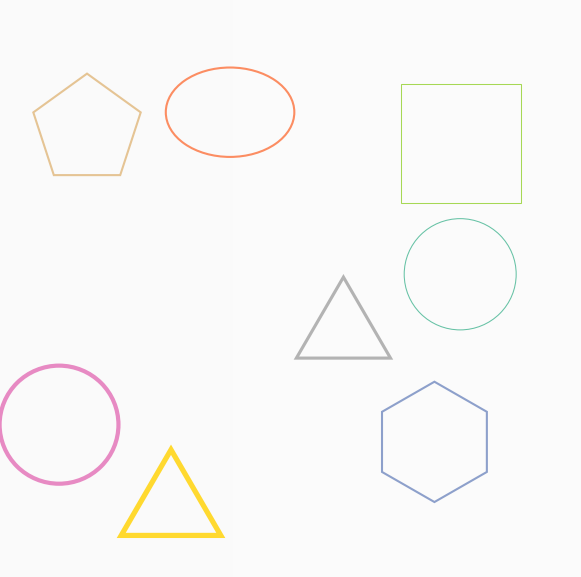[{"shape": "circle", "thickness": 0.5, "radius": 0.48, "center": [0.792, 0.524]}, {"shape": "oval", "thickness": 1, "radius": 0.55, "center": [0.396, 0.805]}, {"shape": "hexagon", "thickness": 1, "radius": 0.52, "center": [0.747, 0.234]}, {"shape": "circle", "thickness": 2, "radius": 0.51, "center": [0.102, 0.264]}, {"shape": "square", "thickness": 0.5, "radius": 0.51, "center": [0.793, 0.751]}, {"shape": "triangle", "thickness": 2.5, "radius": 0.49, "center": [0.294, 0.121]}, {"shape": "pentagon", "thickness": 1, "radius": 0.49, "center": [0.15, 0.774]}, {"shape": "triangle", "thickness": 1.5, "radius": 0.47, "center": [0.591, 0.426]}]